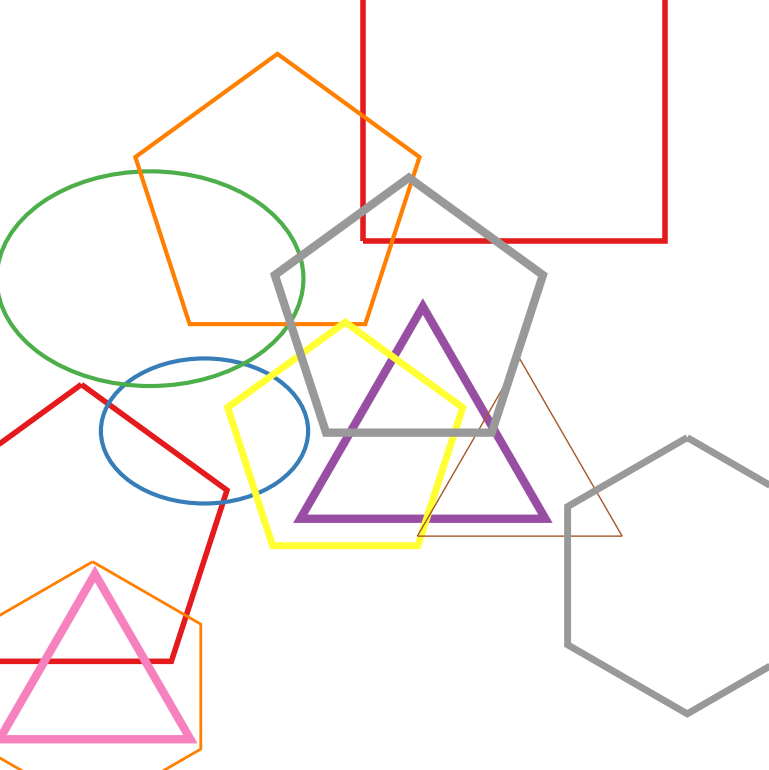[{"shape": "square", "thickness": 2, "radius": 0.98, "center": [0.667, 0.882]}, {"shape": "pentagon", "thickness": 2, "radius": 0.99, "center": [0.106, 0.302]}, {"shape": "oval", "thickness": 1.5, "radius": 0.67, "center": [0.266, 0.44]}, {"shape": "oval", "thickness": 1.5, "radius": 1.0, "center": [0.195, 0.638]}, {"shape": "triangle", "thickness": 3, "radius": 0.92, "center": [0.549, 0.418]}, {"shape": "hexagon", "thickness": 1, "radius": 0.81, "center": [0.12, 0.108]}, {"shape": "pentagon", "thickness": 1.5, "radius": 0.97, "center": [0.36, 0.736]}, {"shape": "pentagon", "thickness": 2.5, "radius": 0.8, "center": [0.448, 0.421]}, {"shape": "triangle", "thickness": 0.5, "radius": 0.77, "center": [0.675, 0.381]}, {"shape": "triangle", "thickness": 3, "radius": 0.72, "center": [0.123, 0.112]}, {"shape": "pentagon", "thickness": 3, "radius": 0.92, "center": [0.531, 0.586]}, {"shape": "hexagon", "thickness": 2.5, "radius": 0.9, "center": [0.893, 0.252]}]